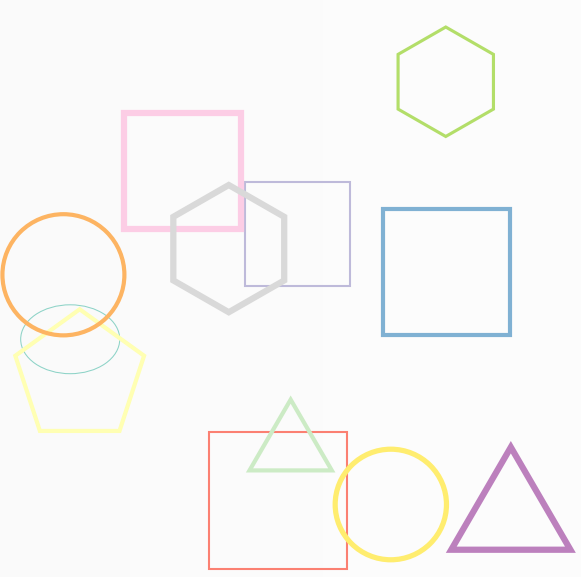[{"shape": "oval", "thickness": 0.5, "radius": 0.43, "center": [0.121, 0.412]}, {"shape": "pentagon", "thickness": 2, "radius": 0.58, "center": [0.137, 0.347]}, {"shape": "square", "thickness": 1, "radius": 0.45, "center": [0.512, 0.594]}, {"shape": "square", "thickness": 1, "radius": 0.59, "center": [0.479, 0.132]}, {"shape": "square", "thickness": 2, "radius": 0.55, "center": [0.768, 0.528]}, {"shape": "circle", "thickness": 2, "radius": 0.52, "center": [0.109, 0.523]}, {"shape": "hexagon", "thickness": 1.5, "radius": 0.47, "center": [0.767, 0.858]}, {"shape": "square", "thickness": 3, "radius": 0.5, "center": [0.313, 0.703]}, {"shape": "hexagon", "thickness": 3, "radius": 0.55, "center": [0.394, 0.569]}, {"shape": "triangle", "thickness": 3, "radius": 0.59, "center": [0.879, 0.106]}, {"shape": "triangle", "thickness": 2, "radius": 0.41, "center": [0.5, 0.225]}, {"shape": "circle", "thickness": 2.5, "radius": 0.48, "center": [0.672, 0.126]}]